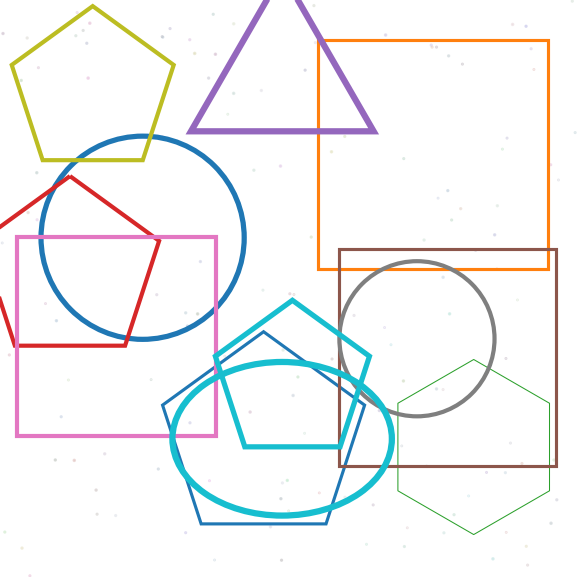[{"shape": "pentagon", "thickness": 1.5, "radius": 0.92, "center": [0.456, 0.241]}, {"shape": "circle", "thickness": 2.5, "radius": 0.88, "center": [0.247, 0.587]}, {"shape": "square", "thickness": 1.5, "radius": 0.99, "center": [0.75, 0.732]}, {"shape": "hexagon", "thickness": 0.5, "radius": 0.76, "center": [0.82, 0.225]}, {"shape": "pentagon", "thickness": 2, "radius": 0.81, "center": [0.121, 0.532]}, {"shape": "triangle", "thickness": 3, "radius": 0.91, "center": [0.489, 0.863]}, {"shape": "square", "thickness": 1.5, "radius": 0.94, "center": [0.774, 0.38]}, {"shape": "square", "thickness": 2, "radius": 0.86, "center": [0.202, 0.416]}, {"shape": "circle", "thickness": 2, "radius": 0.67, "center": [0.722, 0.413]}, {"shape": "pentagon", "thickness": 2, "radius": 0.74, "center": [0.161, 0.841]}, {"shape": "pentagon", "thickness": 2.5, "radius": 0.7, "center": [0.506, 0.339]}, {"shape": "oval", "thickness": 3, "radius": 0.95, "center": [0.489, 0.239]}]